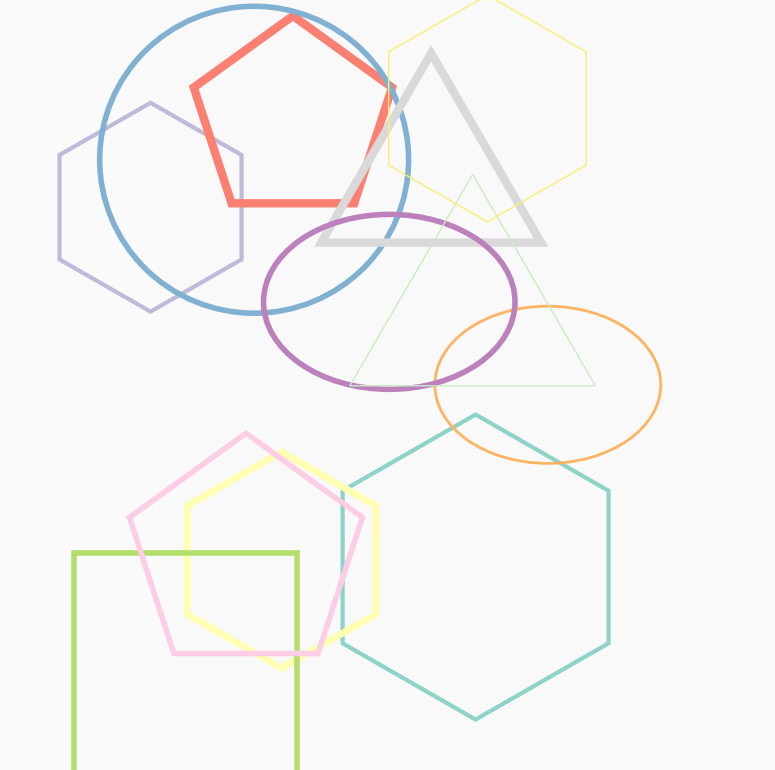[{"shape": "hexagon", "thickness": 1.5, "radius": 0.99, "center": [0.614, 0.264]}, {"shape": "hexagon", "thickness": 2.5, "radius": 0.7, "center": [0.363, 0.273]}, {"shape": "hexagon", "thickness": 1.5, "radius": 0.68, "center": [0.194, 0.731]}, {"shape": "pentagon", "thickness": 3, "radius": 0.67, "center": [0.378, 0.845]}, {"shape": "circle", "thickness": 2, "radius": 1.0, "center": [0.328, 0.793]}, {"shape": "oval", "thickness": 1, "radius": 0.73, "center": [0.707, 0.5]}, {"shape": "square", "thickness": 2, "radius": 0.72, "center": [0.239, 0.139]}, {"shape": "pentagon", "thickness": 2, "radius": 0.79, "center": [0.317, 0.279]}, {"shape": "triangle", "thickness": 3, "radius": 0.82, "center": [0.556, 0.767]}, {"shape": "oval", "thickness": 2, "radius": 0.81, "center": [0.502, 0.608]}, {"shape": "triangle", "thickness": 0.5, "radius": 0.91, "center": [0.61, 0.59]}, {"shape": "hexagon", "thickness": 0.5, "radius": 0.74, "center": [0.629, 0.859]}]